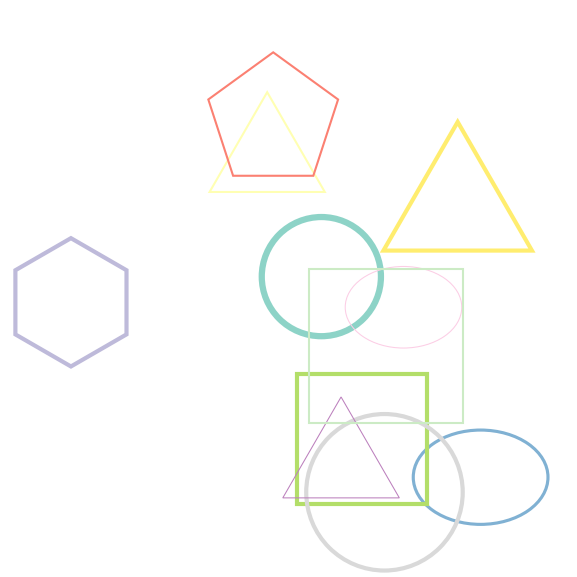[{"shape": "circle", "thickness": 3, "radius": 0.52, "center": [0.556, 0.52]}, {"shape": "triangle", "thickness": 1, "radius": 0.58, "center": [0.463, 0.724]}, {"shape": "hexagon", "thickness": 2, "radius": 0.56, "center": [0.123, 0.476]}, {"shape": "pentagon", "thickness": 1, "radius": 0.59, "center": [0.473, 0.79]}, {"shape": "oval", "thickness": 1.5, "radius": 0.58, "center": [0.832, 0.173]}, {"shape": "square", "thickness": 2, "radius": 0.56, "center": [0.627, 0.238]}, {"shape": "oval", "thickness": 0.5, "radius": 0.5, "center": [0.699, 0.467]}, {"shape": "circle", "thickness": 2, "radius": 0.68, "center": [0.666, 0.147]}, {"shape": "triangle", "thickness": 0.5, "radius": 0.58, "center": [0.591, 0.195]}, {"shape": "square", "thickness": 1, "radius": 0.66, "center": [0.668, 0.4]}, {"shape": "triangle", "thickness": 2, "radius": 0.74, "center": [0.793, 0.639]}]